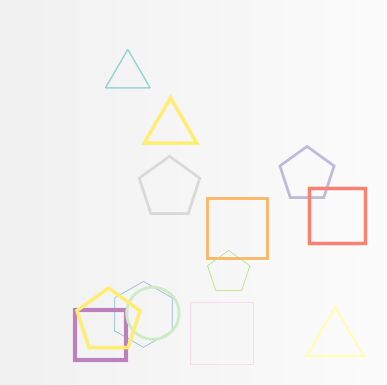[{"shape": "triangle", "thickness": 1, "radius": 0.33, "center": [0.33, 0.805]}, {"shape": "triangle", "thickness": 1.5, "radius": 0.42, "center": [0.865, 0.118]}, {"shape": "pentagon", "thickness": 2, "radius": 0.37, "center": [0.792, 0.546]}, {"shape": "square", "thickness": 2.5, "radius": 0.36, "center": [0.87, 0.441]}, {"shape": "hexagon", "thickness": 0.5, "radius": 0.43, "center": [0.37, 0.183]}, {"shape": "square", "thickness": 2, "radius": 0.39, "center": [0.612, 0.407]}, {"shape": "pentagon", "thickness": 0.5, "radius": 0.29, "center": [0.59, 0.292]}, {"shape": "square", "thickness": 0.5, "radius": 0.4, "center": [0.571, 0.136]}, {"shape": "pentagon", "thickness": 2, "radius": 0.41, "center": [0.437, 0.512]}, {"shape": "square", "thickness": 3, "radius": 0.33, "center": [0.258, 0.13]}, {"shape": "circle", "thickness": 2, "radius": 0.34, "center": [0.395, 0.186]}, {"shape": "pentagon", "thickness": 2.5, "radius": 0.43, "center": [0.28, 0.166]}, {"shape": "triangle", "thickness": 2.5, "radius": 0.39, "center": [0.44, 0.667]}]